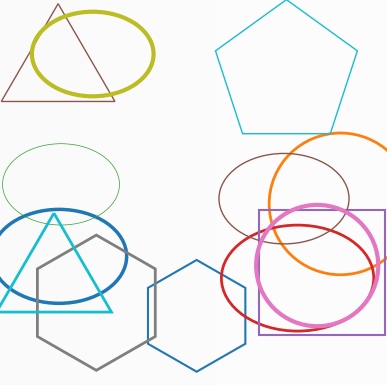[{"shape": "oval", "thickness": 2.5, "radius": 0.87, "center": [0.152, 0.334]}, {"shape": "hexagon", "thickness": 1.5, "radius": 0.73, "center": [0.508, 0.18]}, {"shape": "circle", "thickness": 2, "radius": 0.92, "center": [0.879, 0.47]}, {"shape": "oval", "thickness": 0.5, "radius": 0.75, "center": [0.157, 0.521]}, {"shape": "oval", "thickness": 2, "radius": 0.98, "center": [0.768, 0.278]}, {"shape": "square", "thickness": 1.5, "radius": 0.81, "center": [0.831, 0.292]}, {"shape": "triangle", "thickness": 1, "radius": 0.85, "center": [0.15, 0.821]}, {"shape": "oval", "thickness": 1, "radius": 0.84, "center": [0.733, 0.484]}, {"shape": "circle", "thickness": 3, "radius": 0.79, "center": [0.819, 0.31]}, {"shape": "hexagon", "thickness": 2, "radius": 0.88, "center": [0.249, 0.214]}, {"shape": "oval", "thickness": 3, "radius": 0.78, "center": [0.239, 0.86]}, {"shape": "triangle", "thickness": 2, "radius": 0.86, "center": [0.139, 0.275]}, {"shape": "pentagon", "thickness": 1, "radius": 0.96, "center": [0.739, 0.808]}]